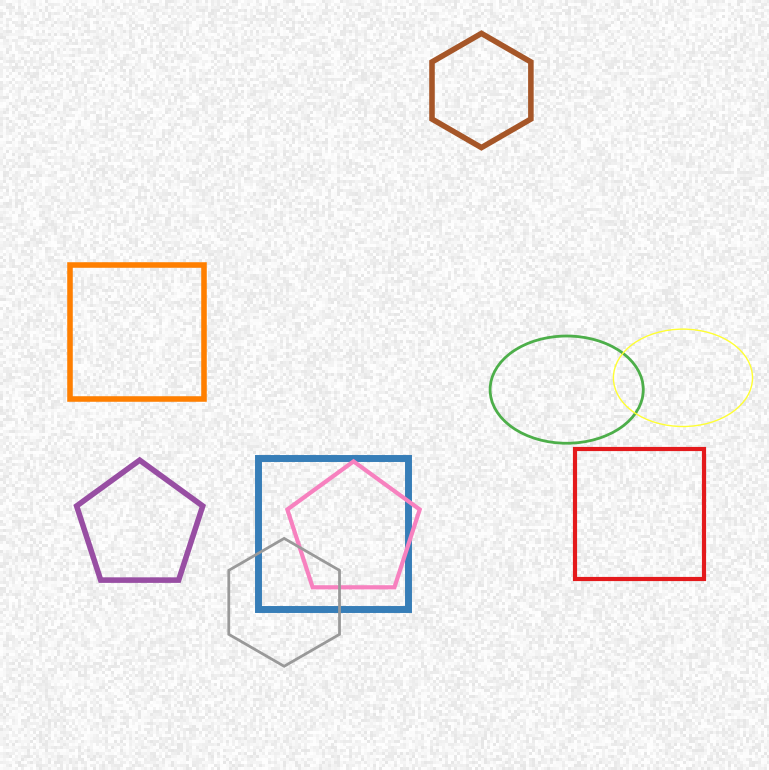[{"shape": "square", "thickness": 1.5, "radius": 0.42, "center": [0.831, 0.333]}, {"shape": "square", "thickness": 2.5, "radius": 0.49, "center": [0.432, 0.307]}, {"shape": "oval", "thickness": 1, "radius": 0.5, "center": [0.736, 0.494]}, {"shape": "pentagon", "thickness": 2, "radius": 0.43, "center": [0.181, 0.316]}, {"shape": "square", "thickness": 2, "radius": 0.43, "center": [0.178, 0.569]}, {"shape": "oval", "thickness": 0.5, "radius": 0.45, "center": [0.887, 0.509]}, {"shape": "hexagon", "thickness": 2, "radius": 0.37, "center": [0.625, 0.882]}, {"shape": "pentagon", "thickness": 1.5, "radius": 0.45, "center": [0.459, 0.31]}, {"shape": "hexagon", "thickness": 1, "radius": 0.42, "center": [0.369, 0.218]}]